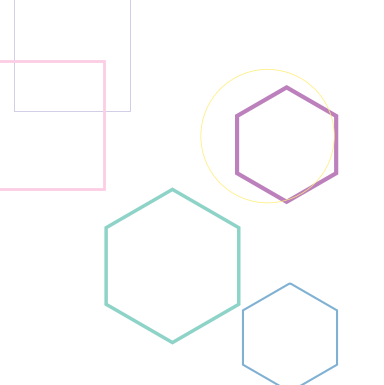[{"shape": "hexagon", "thickness": 2.5, "radius": 0.99, "center": [0.448, 0.309]}, {"shape": "square", "thickness": 0.5, "radius": 0.76, "center": [0.187, 0.863]}, {"shape": "hexagon", "thickness": 1.5, "radius": 0.71, "center": [0.753, 0.123]}, {"shape": "square", "thickness": 2, "radius": 0.83, "center": [0.104, 0.675]}, {"shape": "hexagon", "thickness": 3, "radius": 0.74, "center": [0.744, 0.624]}, {"shape": "circle", "thickness": 0.5, "radius": 0.87, "center": [0.695, 0.646]}]